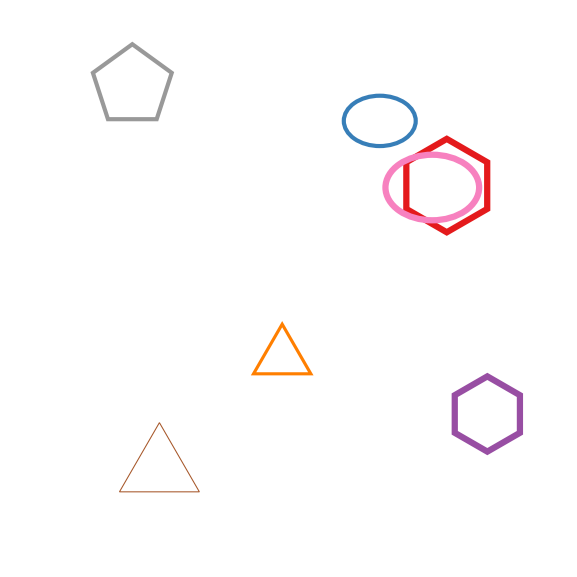[{"shape": "hexagon", "thickness": 3, "radius": 0.4, "center": [0.774, 0.678]}, {"shape": "oval", "thickness": 2, "radius": 0.31, "center": [0.658, 0.79]}, {"shape": "hexagon", "thickness": 3, "radius": 0.33, "center": [0.844, 0.282]}, {"shape": "triangle", "thickness": 1.5, "radius": 0.29, "center": [0.489, 0.38]}, {"shape": "triangle", "thickness": 0.5, "radius": 0.4, "center": [0.276, 0.187]}, {"shape": "oval", "thickness": 3, "radius": 0.41, "center": [0.749, 0.674]}, {"shape": "pentagon", "thickness": 2, "radius": 0.36, "center": [0.229, 0.851]}]